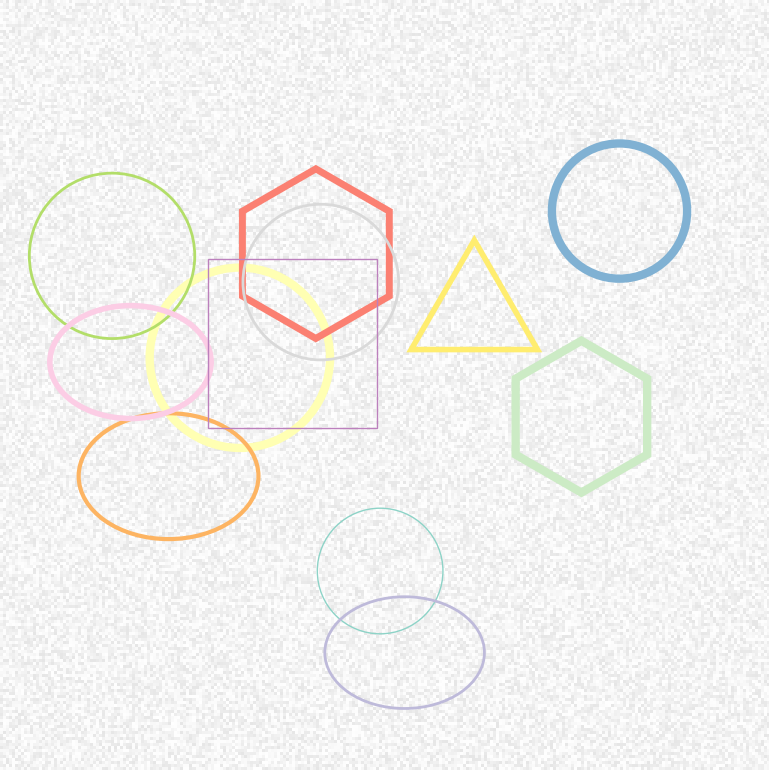[{"shape": "circle", "thickness": 0.5, "radius": 0.41, "center": [0.494, 0.258]}, {"shape": "circle", "thickness": 3, "radius": 0.59, "center": [0.311, 0.535]}, {"shape": "oval", "thickness": 1, "radius": 0.52, "center": [0.525, 0.152]}, {"shape": "hexagon", "thickness": 2.5, "radius": 0.55, "center": [0.41, 0.671]}, {"shape": "circle", "thickness": 3, "radius": 0.44, "center": [0.805, 0.726]}, {"shape": "oval", "thickness": 1.5, "radius": 0.58, "center": [0.219, 0.382]}, {"shape": "circle", "thickness": 1, "radius": 0.54, "center": [0.146, 0.668]}, {"shape": "oval", "thickness": 2, "radius": 0.52, "center": [0.169, 0.53]}, {"shape": "circle", "thickness": 1, "radius": 0.51, "center": [0.417, 0.634]}, {"shape": "square", "thickness": 0.5, "radius": 0.55, "center": [0.379, 0.554]}, {"shape": "hexagon", "thickness": 3, "radius": 0.49, "center": [0.755, 0.459]}, {"shape": "triangle", "thickness": 2, "radius": 0.47, "center": [0.616, 0.593]}]